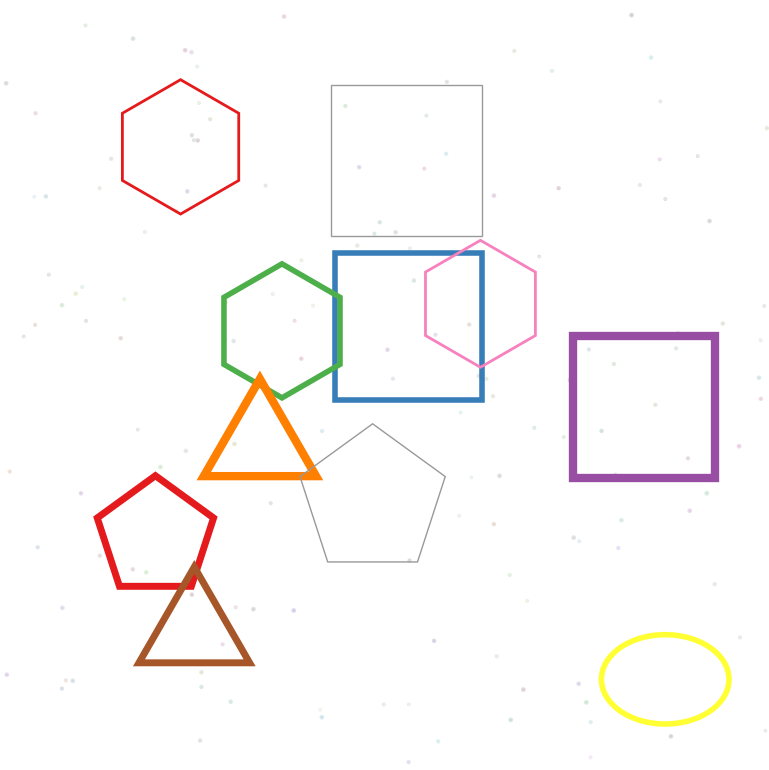[{"shape": "pentagon", "thickness": 2.5, "radius": 0.4, "center": [0.202, 0.303]}, {"shape": "hexagon", "thickness": 1, "radius": 0.44, "center": [0.234, 0.809]}, {"shape": "square", "thickness": 2, "radius": 0.48, "center": [0.53, 0.576]}, {"shape": "hexagon", "thickness": 2, "radius": 0.44, "center": [0.366, 0.57]}, {"shape": "square", "thickness": 3, "radius": 0.46, "center": [0.836, 0.472]}, {"shape": "triangle", "thickness": 3, "radius": 0.42, "center": [0.338, 0.424]}, {"shape": "oval", "thickness": 2, "radius": 0.41, "center": [0.864, 0.118]}, {"shape": "triangle", "thickness": 2.5, "radius": 0.41, "center": [0.252, 0.181]}, {"shape": "hexagon", "thickness": 1, "radius": 0.41, "center": [0.624, 0.605]}, {"shape": "square", "thickness": 0.5, "radius": 0.49, "center": [0.528, 0.792]}, {"shape": "pentagon", "thickness": 0.5, "radius": 0.5, "center": [0.484, 0.35]}]